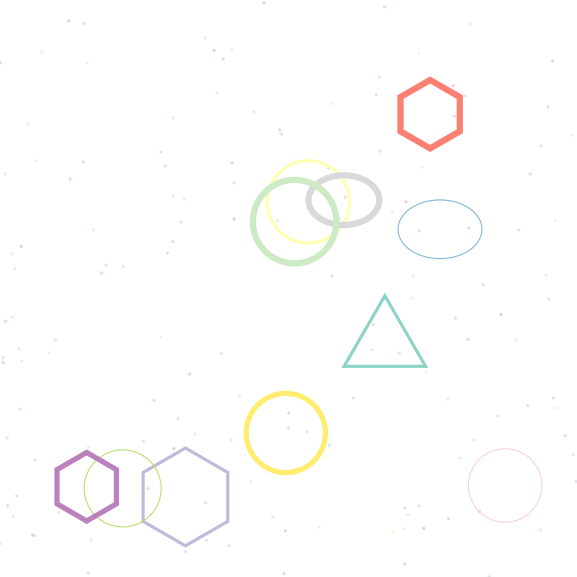[{"shape": "triangle", "thickness": 1.5, "radius": 0.41, "center": [0.666, 0.406]}, {"shape": "circle", "thickness": 1.5, "radius": 0.36, "center": [0.534, 0.65]}, {"shape": "hexagon", "thickness": 1.5, "radius": 0.42, "center": [0.321, 0.139]}, {"shape": "hexagon", "thickness": 3, "radius": 0.3, "center": [0.745, 0.801]}, {"shape": "oval", "thickness": 0.5, "radius": 0.36, "center": [0.762, 0.602]}, {"shape": "circle", "thickness": 0.5, "radius": 0.33, "center": [0.212, 0.153]}, {"shape": "circle", "thickness": 0.5, "radius": 0.32, "center": [0.875, 0.158]}, {"shape": "oval", "thickness": 3, "radius": 0.31, "center": [0.595, 0.653]}, {"shape": "hexagon", "thickness": 2.5, "radius": 0.3, "center": [0.15, 0.156]}, {"shape": "circle", "thickness": 3, "radius": 0.36, "center": [0.51, 0.615]}, {"shape": "circle", "thickness": 2.5, "radius": 0.34, "center": [0.495, 0.249]}]